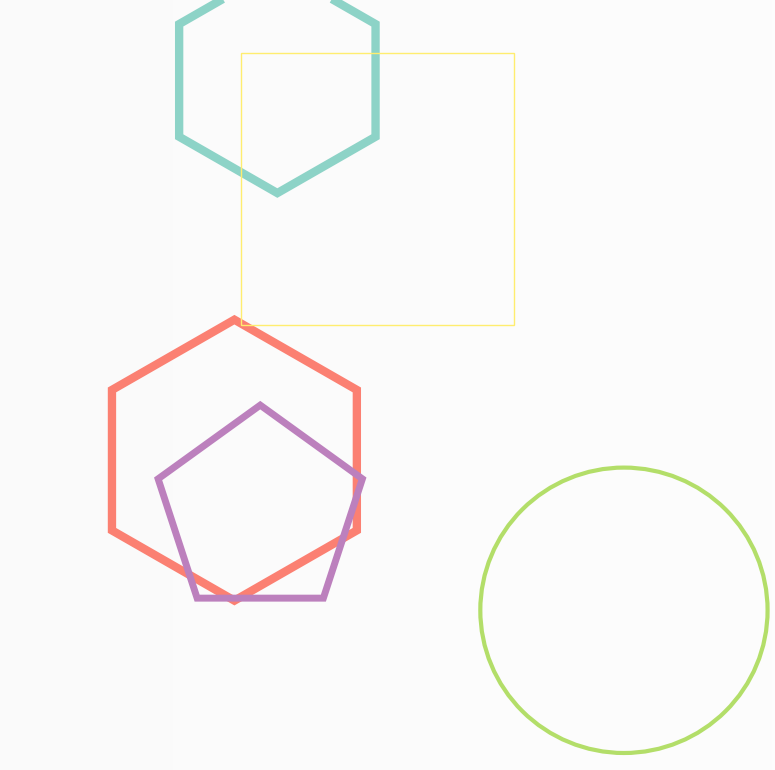[{"shape": "hexagon", "thickness": 3, "radius": 0.73, "center": [0.358, 0.896]}, {"shape": "hexagon", "thickness": 3, "radius": 0.91, "center": [0.302, 0.402]}, {"shape": "circle", "thickness": 1.5, "radius": 0.93, "center": [0.805, 0.207]}, {"shape": "pentagon", "thickness": 2.5, "radius": 0.69, "center": [0.336, 0.335]}, {"shape": "square", "thickness": 0.5, "radius": 0.88, "center": [0.487, 0.755]}]